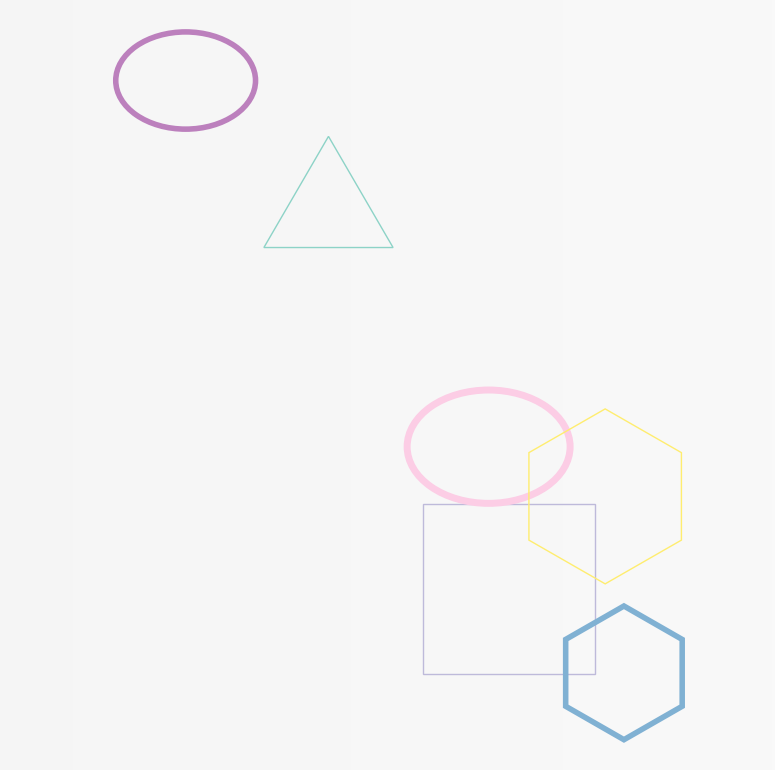[{"shape": "triangle", "thickness": 0.5, "radius": 0.48, "center": [0.424, 0.727]}, {"shape": "square", "thickness": 0.5, "radius": 0.55, "center": [0.657, 0.235]}, {"shape": "hexagon", "thickness": 2, "radius": 0.43, "center": [0.805, 0.126]}, {"shape": "oval", "thickness": 2.5, "radius": 0.53, "center": [0.63, 0.42]}, {"shape": "oval", "thickness": 2, "radius": 0.45, "center": [0.24, 0.895]}, {"shape": "hexagon", "thickness": 0.5, "radius": 0.57, "center": [0.781, 0.355]}]